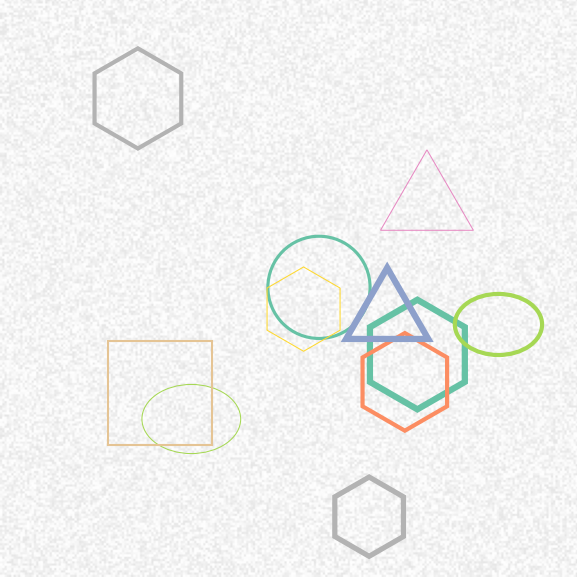[{"shape": "hexagon", "thickness": 3, "radius": 0.47, "center": [0.723, 0.385]}, {"shape": "circle", "thickness": 1.5, "radius": 0.44, "center": [0.552, 0.502]}, {"shape": "hexagon", "thickness": 2, "radius": 0.42, "center": [0.701, 0.338]}, {"shape": "triangle", "thickness": 3, "radius": 0.41, "center": [0.67, 0.453]}, {"shape": "triangle", "thickness": 0.5, "radius": 0.46, "center": [0.739, 0.647]}, {"shape": "oval", "thickness": 0.5, "radius": 0.43, "center": [0.331, 0.274]}, {"shape": "oval", "thickness": 2, "radius": 0.38, "center": [0.863, 0.437]}, {"shape": "hexagon", "thickness": 0.5, "radius": 0.36, "center": [0.526, 0.464]}, {"shape": "square", "thickness": 1, "radius": 0.45, "center": [0.277, 0.319]}, {"shape": "hexagon", "thickness": 2.5, "radius": 0.34, "center": [0.639, 0.104]}, {"shape": "hexagon", "thickness": 2, "radius": 0.43, "center": [0.239, 0.829]}]